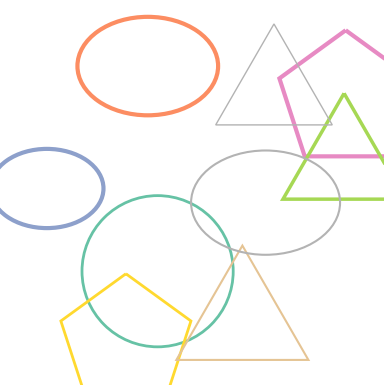[{"shape": "circle", "thickness": 2, "radius": 0.98, "center": [0.409, 0.296]}, {"shape": "oval", "thickness": 3, "radius": 0.91, "center": [0.384, 0.828]}, {"shape": "oval", "thickness": 3, "radius": 0.73, "center": [0.122, 0.51]}, {"shape": "pentagon", "thickness": 3, "radius": 0.91, "center": [0.898, 0.74]}, {"shape": "triangle", "thickness": 2.5, "radius": 0.92, "center": [0.894, 0.574]}, {"shape": "pentagon", "thickness": 2, "radius": 0.89, "center": [0.327, 0.111]}, {"shape": "triangle", "thickness": 1.5, "radius": 0.99, "center": [0.63, 0.164]}, {"shape": "oval", "thickness": 1.5, "radius": 0.97, "center": [0.69, 0.474]}, {"shape": "triangle", "thickness": 1, "radius": 0.87, "center": [0.712, 0.763]}]